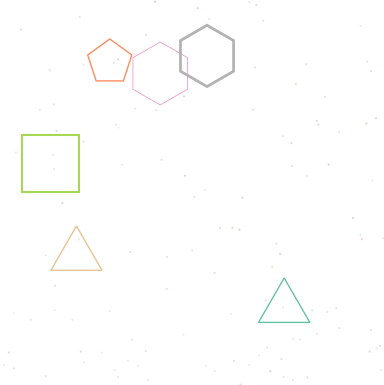[{"shape": "triangle", "thickness": 1, "radius": 0.38, "center": [0.738, 0.201]}, {"shape": "pentagon", "thickness": 1, "radius": 0.3, "center": [0.285, 0.839]}, {"shape": "hexagon", "thickness": 0.5, "radius": 0.41, "center": [0.416, 0.809]}, {"shape": "square", "thickness": 1.5, "radius": 0.37, "center": [0.131, 0.575]}, {"shape": "triangle", "thickness": 1, "radius": 0.38, "center": [0.199, 0.336]}, {"shape": "hexagon", "thickness": 2, "radius": 0.4, "center": [0.538, 0.855]}]